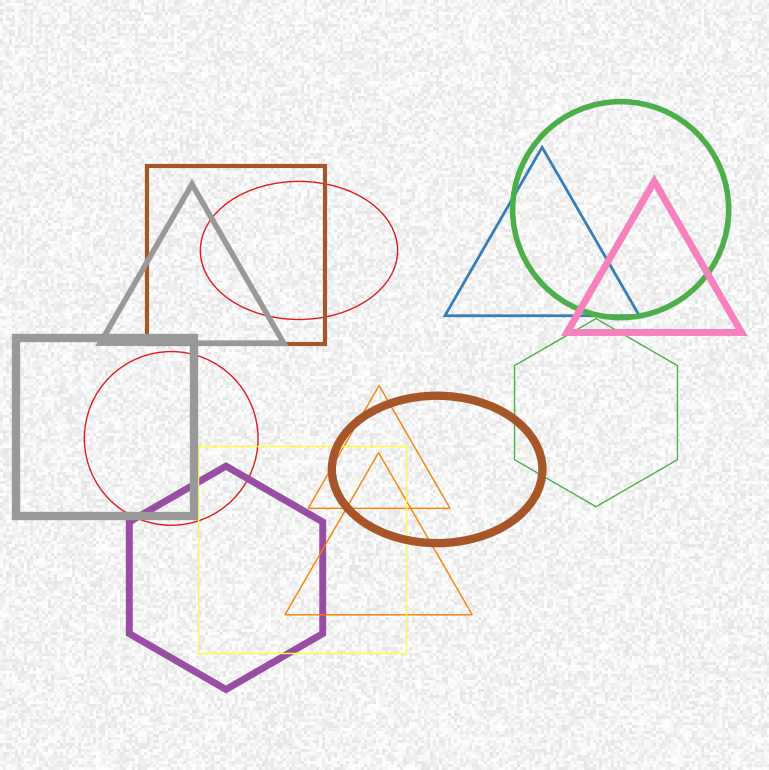[{"shape": "circle", "thickness": 0.5, "radius": 0.56, "center": [0.222, 0.431]}, {"shape": "oval", "thickness": 0.5, "radius": 0.64, "center": [0.388, 0.675]}, {"shape": "triangle", "thickness": 1, "radius": 0.73, "center": [0.704, 0.663]}, {"shape": "hexagon", "thickness": 0.5, "radius": 0.61, "center": [0.774, 0.464]}, {"shape": "circle", "thickness": 2, "radius": 0.7, "center": [0.806, 0.728]}, {"shape": "hexagon", "thickness": 2.5, "radius": 0.73, "center": [0.294, 0.25]}, {"shape": "triangle", "thickness": 0.5, "radius": 0.53, "center": [0.492, 0.393]}, {"shape": "triangle", "thickness": 0.5, "radius": 0.7, "center": [0.492, 0.272]}, {"shape": "square", "thickness": 0.5, "radius": 0.67, "center": [0.392, 0.286]}, {"shape": "oval", "thickness": 3, "radius": 0.68, "center": [0.568, 0.39]}, {"shape": "square", "thickness": 1.5, "radius": 0.58, "center": [0.307, 0.669]}, {"shape": "triangle", "thickness": 2.5, "radius": 0.65, "center": [0.85, 0.634]}, {"shape": "square", "thickness": 3, "radius": 0.58, "center": [0.137, 0.445]}, {"shape": "triangle", "thickness": 2, "radius": 0.69, "center": [0.249, 0.623]}]